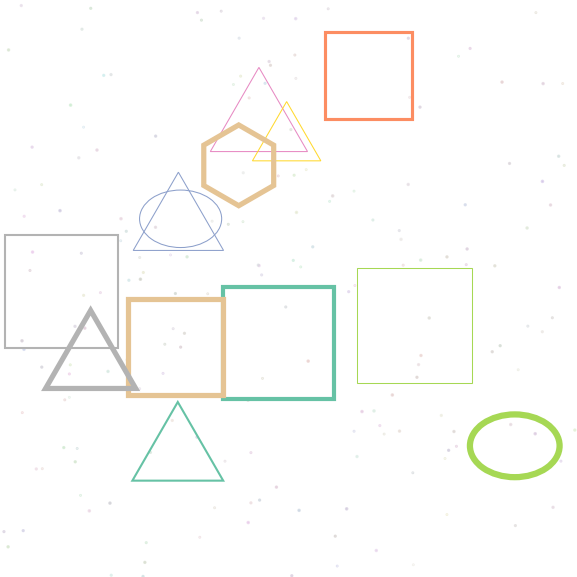[{"shape": "square", "thickness": 2, "radius": 0.48, "center": [0.482, 0.405]}, {"shape": "triangle", "thickness": 1, "radius": 0.45, "center": [0.308, 0.212]}, {"shape": "square", "thickness": 1.5, "radius": 0.38, "center": [0.638, 0.868]}, {"shape": "triangle", "thickness": 0.5, "radius": 0.45, "center": [0.309, 0.611]}, {"shape": "oval", "thickness": 0.5, "radius": 0.36, "center": [0.313, 0.62]}, {"shape": "triangle", "thickness": 0.5, "radius": 0.49, "center": [0.448, 0.785]}, {"shape": "oval", "thickness": 3, "radius": 0.39, "center": [0.891, 0.227]}, {"shape": "square", "thickness": 0.5, "radius": 0.5, "center": [0.718, 0.435]}, {"shape": "triangle", "thickness": 0.5, "radius": 0.34, "center": [0.496, 0.755]}, {"shape": "hexagon", "thickness": 2.5, "radius": 0.35, "center": [0.413, 0.713]}, {"shape": "square", "thickness": 2.5, "radius": 0.41, "center": [0.304, 0.398]}, {"shape": "triangle", "thickness": 2.5, "radius": 0.45, "center": [0.157, 0.371]}, {"shape": "square", "thickness": 1, "radius": 0.49, "center": [0.107, 0.494]}]